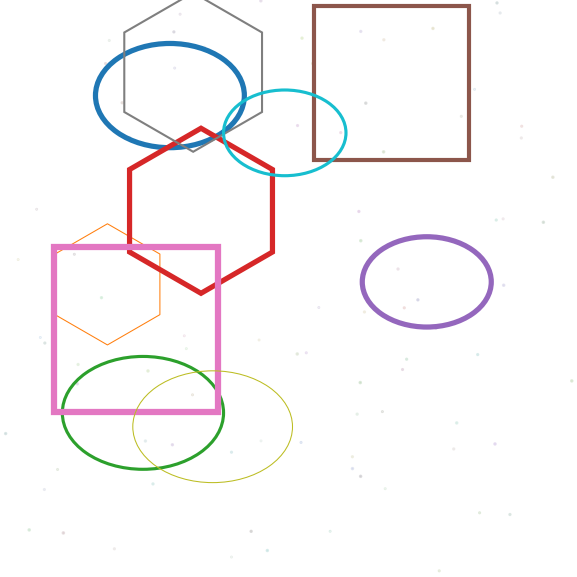[{"shape": "oval", "thickness": 2.5, "radius": 0.64, "center": [0.294, 0.834]}, {"shape": "hexagon", "thickness": 0.5, "radius": 0.52, "center": [0.186, 0.507]}, {"shape": "oval", "thickness": 1.5, "radius": 0.7, "center": [0.248, 0.284]}, {"shape": "hexagon", "thickness": 2.5, "radius": 0.71, "center": [0.348, 0.634]}, {"shape": "oval", "thickness": 2.5, "radius": 0.56, "center": [0.739, 0.511]}, {"shape": "square", "thickness": 2, "radius": 0.67, "center": [0.678, 0.856]}, {"shape": "square", "thickness": 3, "radius": 0.71, "center": [0.235, 0.429]}, {"shape": "hexagon", "thickness": 1, "radius": 0.69, "center": [0.334, 0.874]}, {"shape": "oval", "thickness": 0.5, "radius": 0.69, "center": [0.368, 0.26]}, {"shape": "oval", "thickness": 1.5, "radius": 0.53, "center": [0.493, 0.769]}]